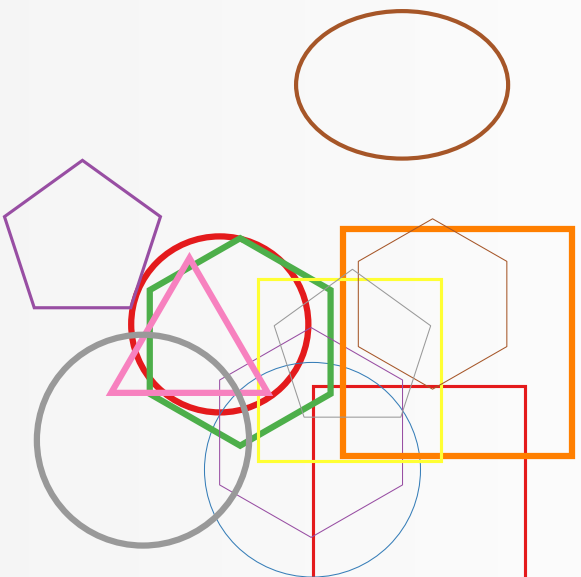[{"shape": "square", "thickness": 1.5, "radius": 0.91, "center": [0.721, 0.147]}, {"shape": "circle", "thickness": 3, "radius": 0.76, "center": [0.378, 0.437]}, {"shape": "circle", "thickness": 0.5, "radius": 0.93, "center": [0.538, 0.186]}, {"shape": "hexagon", "thickness": 3, "radius": 0.9, "center": [0.413, 0.407]}, {"shape": "hexagon", "thickness": 0.5, "radius": 0.91, "center": [0.535, 0.25]}, {"shape": "pentagon", "thickness": 1.5, "radius": 0.71, "center": [0.142, 0.58]}, {"shape": "square", "thickness": 3, "radius": 0.98, "center": [0.787, 0.406]}, {"shape": "square", "thickness": 1.5, "radius": 0.79, "center": [0.601, 0.359]}, {"shape": "oval", "thickness": 2, "radius": 0.91, "center": [0.692, 0.852]}, {"shape": "hexagon", "thickness": 0.5, "radius": 0.74, "center": [0.744, 0.473]}, {"shape": "triangle", "thickness": 3, "radius": 0.78, "center": [0.326, 0.397]}, {"shape": "circle", "thickness": 3, "radius": 0.91, "center": [0.246, 0.237]}, {"shape": "pentagon", "thickness": 0.5, "radius": 0.71, "center": [0.606, 0.391]}]